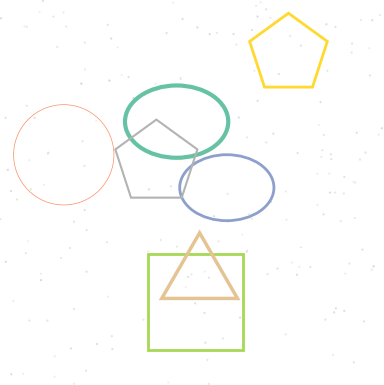[{"shape": "oval", "thickness": 3, "radius": 0.67, "center": [0.459, 0.684]}, {"shape": "circle", "thickness": 0.5, "radius": 0.65, "center": [0.166, 0.598]}, {"shape": "oval", "thickness": 2, "radius": 0.61, "center": [0.589, 0.512]}, {"shape": "square", "thickness": 2, "radius": 0.62, "center": [0.508, 0.216]}, {"shape": "pentagon", "thickness": 2, "radius": 0.53, "center": [0.749, 0.86]}, {"shape": "triangle", "thickness": 2.5, "radius": 0.57, "center": [0.518, 0.282]}, {"shape": "pentagon", "thickness": 1.5, "radius": 0.56, "center": [0.406, 0.577]}]